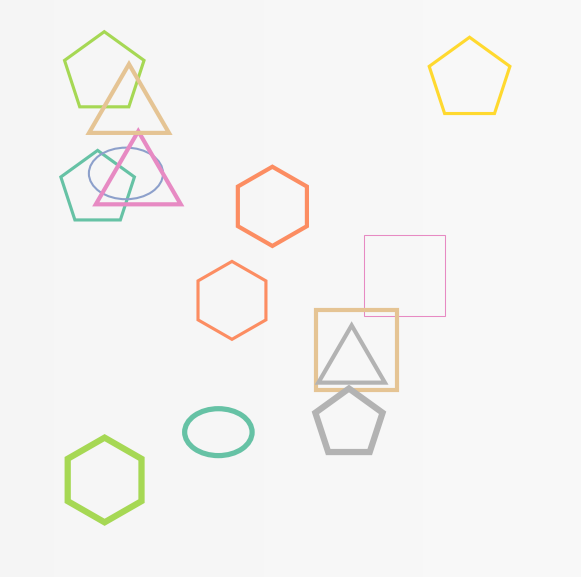[{"shape": "oval", "thickness": 2.5, "radius": 0.29, "center": [0.376, 0.251]}, {"shape": "pentagon", "thickness": 1.5, "radius": 0.33, "center": [0.168, 0.672]}, {"shape": "hexagon", "thickness": 1.5, "radius": 0.34, "center": [0.399, 0.479]}, {"shape": "hexagon", "thickness": 2, "radius": 0.34, "center": [0.469, 0.642]}, {"shape": "oval", "thickness": 1, "radius": 0.32, "center": [0.217, 0.699]}, {"shape": "triangle", "thickness": 2, "radius": 0.42, "center": [0.238, 0.688]}, {"shape": "square", "thickness": 0.5, "radius": 0.35, "center": [0.695, 0.522]}, {"shape": "hexagon", "thickness": 3, "radius": 0.37, "center": [0.18, 0.168]}, {"shape": "pentagon", "thickness": 1.5, "radius": 0.36, "center": [0.179, 0.872]}, {"shape": "pentagon", "thickness": 1.5, "radius": 0.37, "center": [0.808, 0.862]}, {"shape": "square", "thickness": 2, "radius": 0.35, "center": [0.614, 0.393]}, {"shape": "triangle", "thickness": 2, "radius": 0.4, "center": [0.222, 0.809]}, {"shape": "triangle", "thickness": 2, "radius": 0.33, "center": [0.605, 0.37]}, {"shape": "pentagon", "thickness": 3, "radius": 0.3, "center": [0.6, 0.266]}]